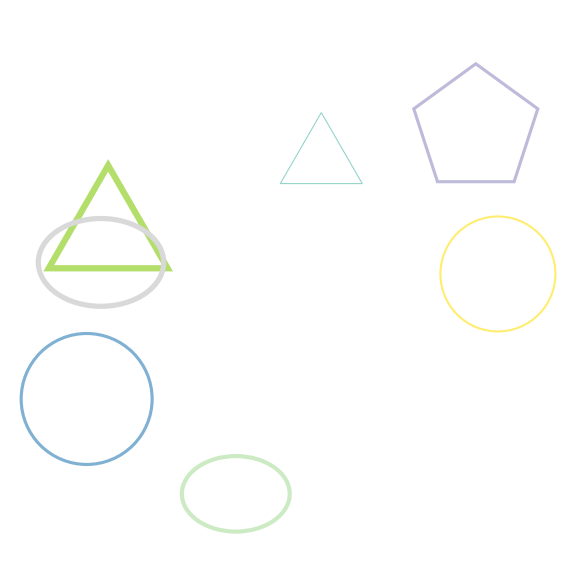[{"shape": "triangle", "thickness": 0.5, "radius": 0.41, "center": [0.556, 0.722]}, {"shape": "pentagon", "thickness": 1.5, "radius": 0.56, "center": [0.824, 0.776]}, {"shape": "circle", "thickness": 1.5, "radius": 0.57, "center": [0.15, 0.308]}, {"shape": "triangle", "thickness": 3, "radius": 0.59, "center": [0.187, 0.594]}, {"shape": "oval", "thickness": 2.5, "radius": 0.54, "center": [0.175, 0.545]}, {"shape": "oval", "thickness": 2, "radius": 0.47, "center": [0.408, 0.144]}, {"shape": "circle", "thickness": 1, "radius": 0.5, "center": [0.862, 0.525]}]